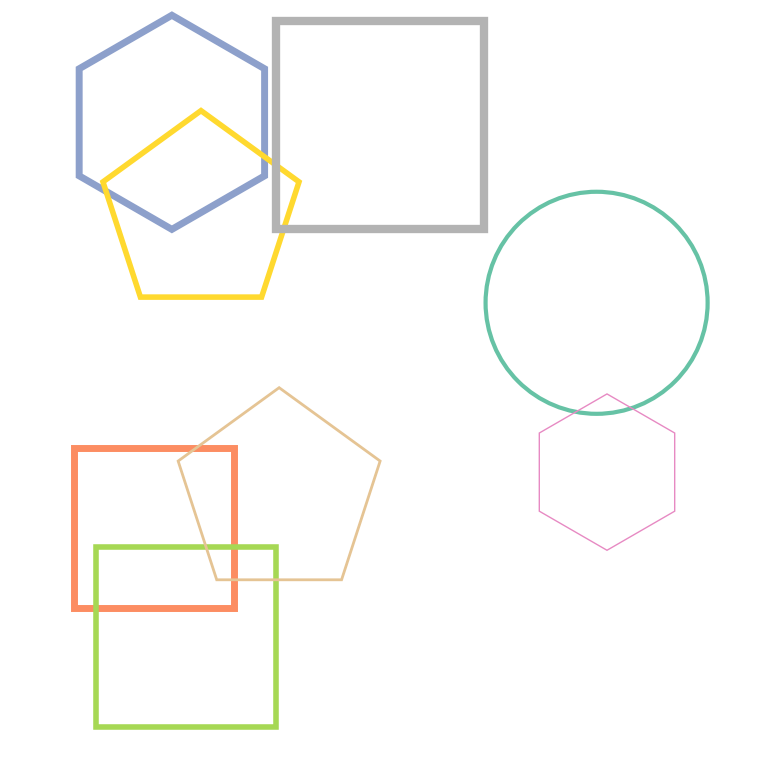[{"shape": "circle", "thickness": 1.5, "radius": 0.72, "center": [0.775, 0.607]}, {"shape": "square", "thickness": 2.5, "radius": 0.52, "center": [0.2, 0.314]}, {"shape": "hexagon", "thickness": 2.5, "radius": 0.7, "center": [0.223, 0.841]}, {"shape": "hexagon", "thickness": 0.5, "radius": 0.51, "center": [0.788, 0.387]}, {"shape": "square", "thickness": 2, "radius": 0.58, "center": [0.241, 0.173]}, {"shape": "pentagon", "thickness": 2, "radius": 0.67, "center": [0.261, 0.722]}, {"shape": "pentagon", "thickness": 1, "radius": 0.69, "center": [0.363, 0.359]}, {"shape": "square", "thickness": 3, "radius": 0.68, "center": [0.494, 0.837]}]